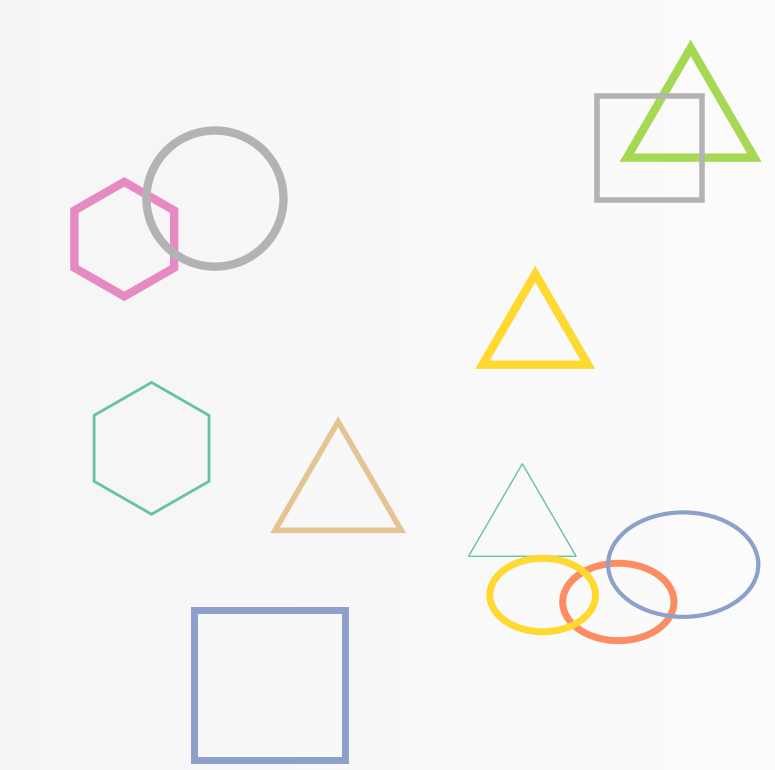[{"shape": "triangle", "thickness": 0.5, "radius": 0.4, "center": [0.674, 0.318]}, {"shape": "hexagon", "thickness": 1, "radius": 0.43, "center": [0.196, 0.418]}, {"shape": "oval", "thickness": 2.5, "radius": 0.36, "center": [0.798, 0.218]}, {"shape": "oval", "thickness": 1.5, "radius": 0.48, "center": [0.882, 0.267]}, {"shape": "square", "thickness": 2.5, "radius": 0.49, "center": [0.348, 0.111]}, {"shape": "hexagon", "thickness": 3, "radius": 0.37, "center": [0.16, 0.689]}, {"shape": "triangle", "thickness": 3, "radius": 0.48, "center": [0.891, 0.843]}, {"shape": "triangle", "thickness": 3, "radius": 0.39, "center": [0.691, 0.566]}, {"shape": "oval", "thickness": 2.5, "radius": 0.34, "center": [0.7, 0.227]}, {"shape": "triangle", "thickness": 2, "radius": 0.47, "center": [0.436, 0.358]}, {"shape": "circle", "thickness": 3, "radius": 0.44, "center": [0.277, 0.742]}, {"shape": "square", "thickness": 2, "radius": 0.34, "center": [0.838, 0.808]}]